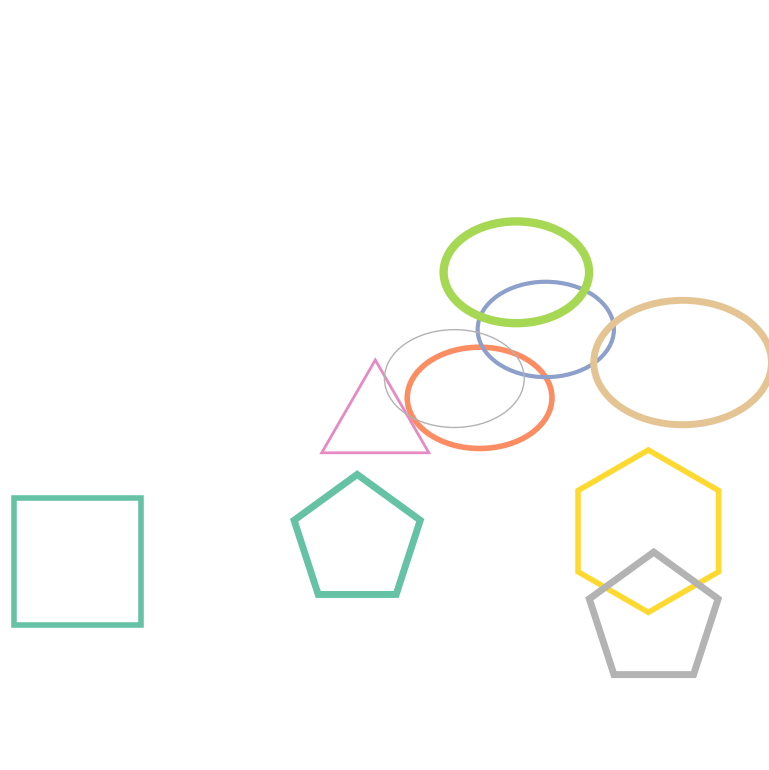[{"shape": "pentagon", "thickness": 2.5, "radius": 0.43, "center": [0.464, 0.298]}, {"shape": "square", "thickness": 2, "radius": 0.41, "center": [0.101, 0.271]}, {"shape": "oval", "thickness": 2, "radius": 0.47, "center": [0.623, 0.483]}, {"shape": "oval", "thickness": 1.5, "radius": 0.44, "center": [0.709, 0.572]}, {"shape": "triangle", "thickness": 1, "radius": 0.4, "center": [0.487, 0.452]}, {"shape": "oval", "thickness": 3, "radius": 0.47, "center": [0.671, 0.646]}, {"shape": "hexagon", "thickness": 2, "radius": 0.53, "center": [0.842, 0.31]}, {"shape": "oval", "thickness": 2.5, "radius": 0.58, "center": [0.887, 0.529]}, {"shape": "oval", "thickness": 0.5, "radius": 0.45, "center": [0.59, 0.508]}, {"shape": "pentagon", "thickness": 2.5, "radius": 0.44, "center": [0.849, 0.195]}]